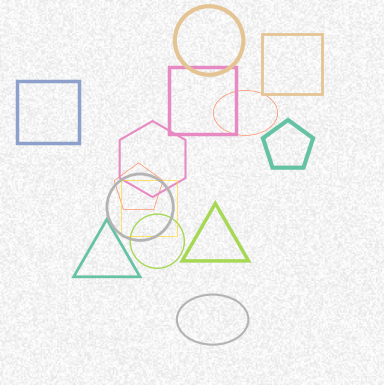[{"shape": "triangle", "thickness": 2, "radius": 0.5, "center": [0.278, 0.331]}, {"shape": "pentagon", "thickness": 3, "radius": 0.34, "center": [0.748, 0.62]}, {"shape": "pentagon", "thickness": 0.5, "radius": 0.33, "center": [0.36, 0.51]}, {"shape": "oval", "thickness": 0.5, "radius": 0.42, "center": [0.638, 0.707]}, {"shape": "square", "thickness": 2.5, "radius": 0.4, "center": [0.124, 0.709]}, {"shape": "hexagon", "thickness": 1.5, "radius": 0.49, "center": [0.396, 0.587]}, {"shape": "square", "thickness": 2.5, "radius": 0.43, "center": [0.525, 0.738]}, {"shape": "circle", "thickness": 1, "radius": 0.35, "center": [0.409, 0.374]}, {"shape": "triangle", "thickness": 2.5, "radius": 0.5, "center": [0.559, 0.372]}, {"shape": "square", "thickness": 0.5, "radius": 0.36, "center": [0.386, 0.46]}, {"shape": "square", "thickness": 2, "radius": 0.39, "center": [0.758, 0.833]}, {"shape": "circle", "thickness": 3, "radius": 0.45, "center": [0.543, 0.895]}, {"shape": "circle", "thickness": 2, "radius": 0.43, "center": [0.364, 0.462]}, {"shape": "oval", "thickness": 1.5, "radius": 0.46, "center": [0.552, 0.17]}]